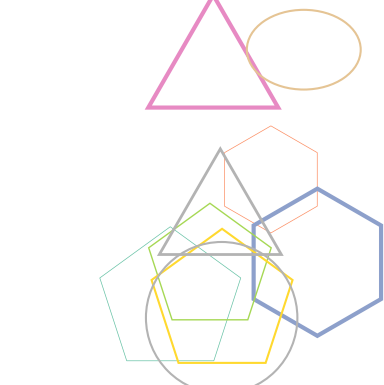[{"shape": "pentagon", "thickness": 0.5, "radius": 0.96, "center": [0.442, 0.219]}, {"shape": "hexagon", "thickness": 0.5, "radius": 0.7, "center": [0.704, 0.534]}, {"shape": "hexagon", "thickness": 3, "radius": 0.96, "center": [0.824, 0.319]}, {"shape": "triangle", "thickness": 3, "radius": 0.97, "center": [0.554, 0.818]}, {"shape": "pentagon", "thickness": 1, "radius": 0.84, "center": [0.545, 0.305]}, {"shape": "pentagon", "thickness": 1.5, "radius": 0.96, "center": [0.577, 0.213]}, {"shape": "oval", "thickness": 1.5, "radius": 0.74, "center": [0.789, 0.871]}, {"shape": "circle", "thickness": 1.5, "radius": 0.98, "center": [0.576, 0.175]}, {"shape": "triangle", "thickness": 2, "radius": 0.91, "center": [0.572, 0.43]}]